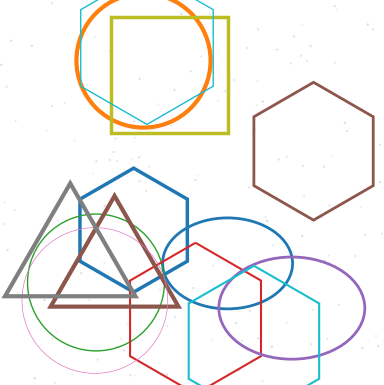[{"shape": "hexagon", "thickness": 2.5, "radius": 0.81, "center": [0.347, 0.402]}, {"shape": "oval", "thickness": 2, "radius": 0.84, "center": [0.591, 0.316]}, {"shape": "circle", "thickness": 3, "radius": 0.87, "center": [0.373, 0.843]}, {"shape": "circle", "thickness": 1, "radius": 0.89, "center": [0.249, 0.266]}, {"shape": "hexagon", "thickness": 1.5, "radius": 0.98, "center": [0.508, 0.173]}, {"shape": "oval", "thickness": 2, "radius": 0.95, "center": [0.758, 0.2]}, {"shape": "triangle", "thickness": 3, "radius": 0.96, "center": [0.298, 0.299]}, {"shape": "hexagon", "thickness": 2, "radius": 0.89, "center": [0.814, 0.607]}, {"shape": "circle", "thickness": 0.5, "radius": 0.95, "center": [0.246, 0.219]}, {"shape": "triangle", "thickness": 3, "radius": 0.98, "center": [0.182, 0.328]}, {"shape": "square", "thickness": 2.5, "radius": 0.75, "center": [0.44, 0.806]}, {"shape": "hexagon", "thickness": 1, "radius": 0.99, "center": [0.382, 0.876]}, {"shape": "hexagon", "thickness": 1.5, "radius": 0.98, "center": [0.66, 0.114]}]